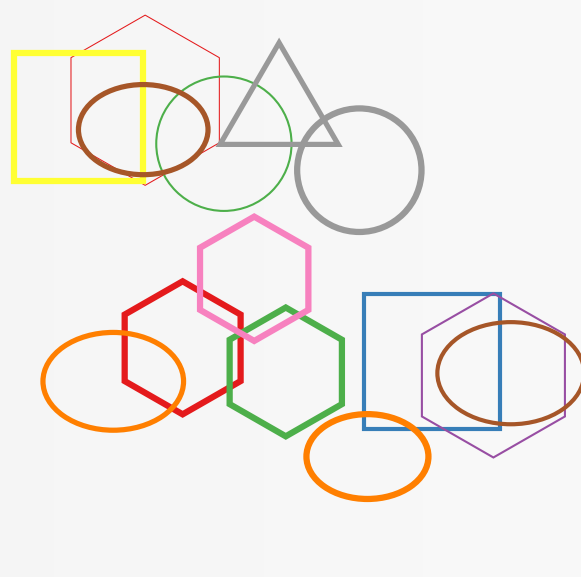[{"shape": "hexagon", "thickness": 0.5, "radius": 0.74, "center": [0.25, 0.826]}, {"shape": "hexagon", "thickness": 3, "radius": 0.58, "center": [0.314, 0.397]}, {"shape": "square", "thickness": 2, "radius": 0.58, "center": [0.742, 0.373]}, {"shape": "hexagon", "thickness": 3, "radius": 0.56, "center": [0.492, 0.355]}, {"shape": "circle", "thickness": 1, "radius": 0.58, "center": [0.385, 0.75]}, {"shape": "hexagon", "thickness": 1, "radius": 0.71, "center": [0.849, 0.349]}, {"shape": "oval", "thickness": 2.5, "radius": 0.6, "center": [0.195, 0.339]}, {"shape": "oval", "thickness": 3, "radius": 0.52, "center": [0.632, 0.209]}, {"shape": "square", "thickness": 3, "radius": 0.56, "center": [0.135, 0.797]}, {"shape": "oval", "thickness": 2, "radius": 0.63, "center": [0.879, 0.353]}, {"shape": "oval", "thickness": 2.5, "radius": 0.56, "center": [0.246, 0.775]}, {"shape": "hexagon", "thickness": 3, "radius": 0.54, "center": [0.437, 0.516]}, {"shape": "circle", "thickness": 3, "radius": 0.53, "center": [0.618, 0.704]}, {"shape": "triangle", "thickness": 2.5, "radius": 0.59, "center": [0.48, 0.808]}]